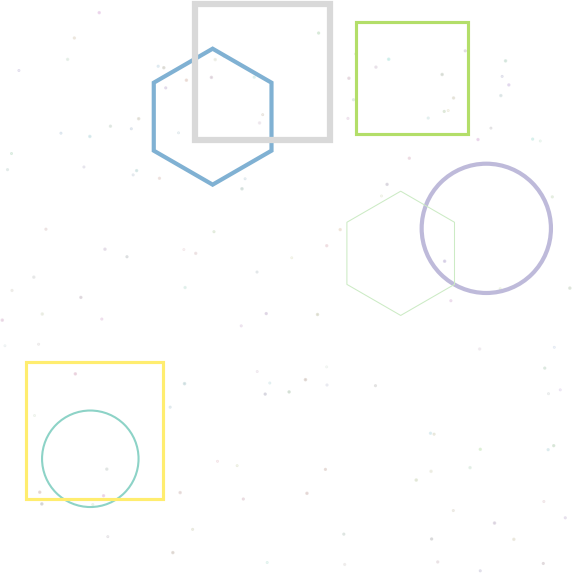[{"shape": "circle", "thickness": 1, "radius": 0.42, "center": [0.156, 0.205]}, {"shape": "circle", "thickness": 2, "radius": 0.56, "center": [0.842, 0.604]}, {"shape": "hexagon", "thickness": 2, "radius": 0.59, "center": [0.368, 0.797]}, {"shape": "square", "thickness": 1.5, "radius": 0.48, "center": [0.714, 0.864]}, {"shape": "square", "thickness": 3, "radius": 0.59, "center": [0.455, 0.874]}, {"shape": "hexagon", "thickness": 0.5, "radius": 0.54, "center": [0.694, 0.56]}, {"shape": "square", "thickness": 1.5, "radius": 0.59, "center": [0.163, 0.254]}]